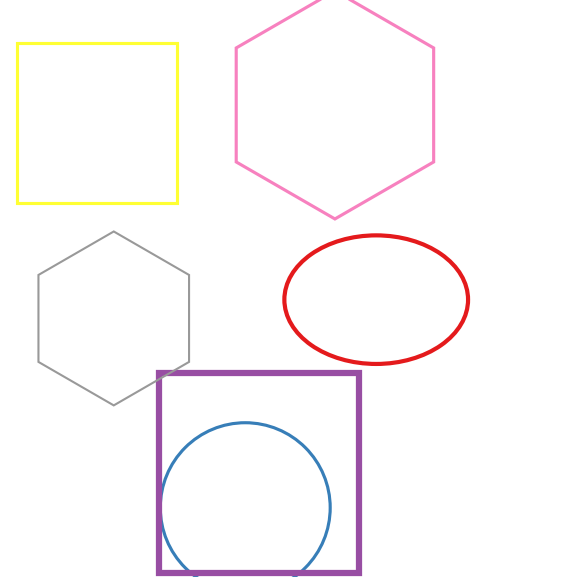[{"shape": "oval", "thickness": 2, "radius": 0.8, "center": [0.651, 0.48]}, {"shape": "circle", "thickness": 1.5, "radius": 0.74, "center": [0.425, 0.12]}, {"shape": "square", "thickness": 3, "radius": 0.87, "center": [0.449, 0.18]}, {"shape": "square", "thickness": 1.5, "radius": 0.69, "center": [0.167, 0.786]}, {"shape": "hexagon", "thickness": 1.5, "radius": 0.99, "center": [0.58, 0.817]}, {"shape": "hexagon", "thickness": 1, "radius": 0.75, "center": [0.197, 0.448]}]